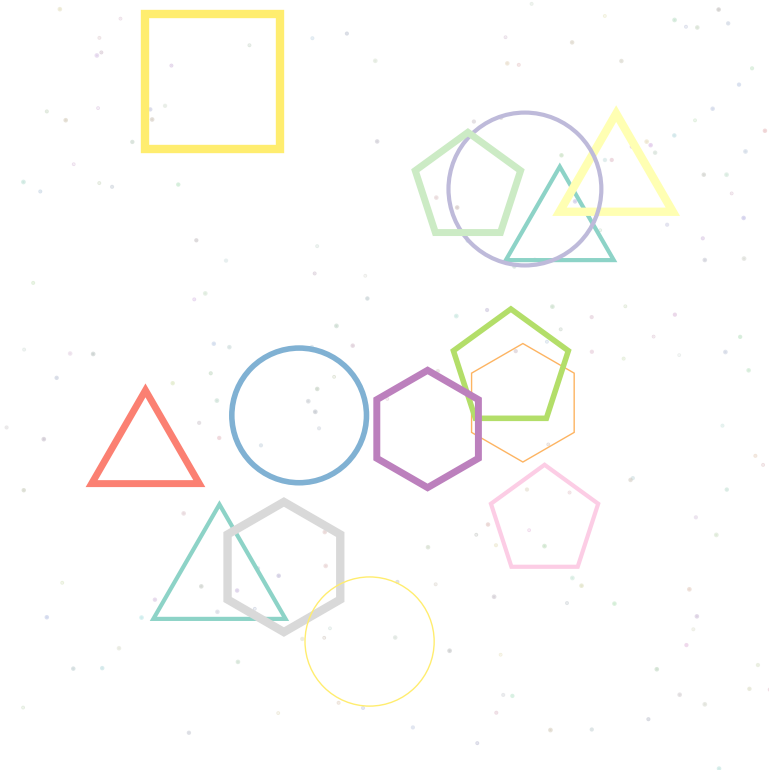[{"shape": "triangle", "thickness": 1.5, "radius": 0.4, "center": [0.727, 0.703]}, {"shape": "triangle", "thickness": 1.5, "radius": 0.5, "center": [0.285, 0.246]}, {"shape": "triangle", "thickness": 3, "radius": 0.42, "center": [0.8, 0.767]}, {"shape": "circle", "thickness": 1.5, "radius": 0.5, "center": [0.682, 0.755]}, {"shape": "triangle", "thickness": 2.5, "radius": 0.4, "center": [0.189, 0.412]}, {"shape": "circle", "thickness": 2, "radius": 0.44, "center": [0.389, 0.461]}, {"shape": "hexagon", "thickness": 0.5, "radius": 0.38, "center": [0.679, 0.477]}, {"shape": "pentagon", "thickness": 2, "radius": 0.39, "center": [0.663, 0.52]}, {"shape": "pentagon", "thickness": 1.5, "radius": 0.37, "center": [0.707, 0.323]}, {"shape": "hexagon", "thickness": 3, "radius": 0.42, "center": [0.369, 0.264]}, {"shape": "hexagon", "thickness": 2.5, "radius": 0.38, "center": [0.555, 0.443]}, {"shape": "pentagon", "thickness": 2.5, "radius": 0.36, "center": [0.608, 0.756]}, {"shape": "circle", "thickness": 0.5, "radius": 0.42, "center": [0.48, 0.167]}, {"shape": "square", "thickness": 3, "radius": 0.44, "center": [0.276, 0.894]}]